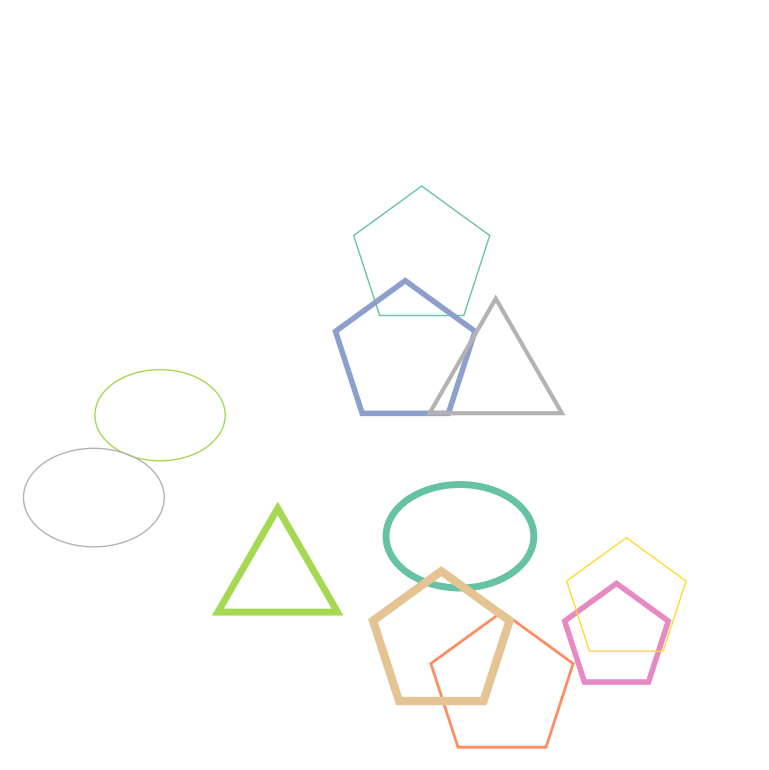[{"shape": "pentagon", "thickness": 0.5, "radius": 0.46, "center": [0.548, 0.665]}, {"shape": "oval", "thickness": 2.5, "radius": 0.48, "center": [0.597, 0.304]}, {"shape": "pentagon", "thickness": 1, "radius": 0.49, "center": [0.652, 0.108]}, {"shape": "pentagon", "thickness": 2, "radius": 0.48, "center": [0.526, 0.54]}, {"shape": "pentagon", "thickness": 2, "radius": 0.35, "center": [0.801, 0.172]}, {"shape": "triangle", "thickness": 2.5, "radius": 0.45, "center": [0.361, 0.25]}, {"shape": "oval", "thickness": 0.5, "radius": 0.42, "center": [0.208, 0.461]}, {"shape": "pentagon", "thickness": 0.5, "radius": 0.41, "center": [0.813, 0.22]}, {"shape": "pentagon", "thickness": 3, "radius": 0.47, "center": [0.573, 0.165]}, {"shape": "triangle", "thickness": 1.5, "radius": 0.5, "center": [0.644, 0.513]}, {"shape": "oval", "thickness": 0.5, "radius": 0.46, "center": [0.122, 0.354]}]